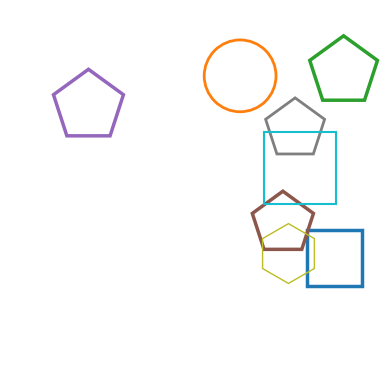[{"shape": "square", "thickness": 2.5, "radius": 0.36, "center": [0.869, 0.33]}, {"shape": "circle", "thickness": 2, "radius": 0.47, "center": [0.624, 0.803]}, {"shape": "pentagon", "thickness": 2.5, "radius": 0.46, "center": [0.892, 0.814]}, {"shape": "pentagon", "thickness": 2.5, "radius": 0.48, "center": [0.23, 0.724]}, {"shape": "pentagon", "thickness": 2.5, "radius": 0.42, "center": [0.735, 0.42]}, {"shape": "pentagon", "thickness": 2, "radius": 0.4, "center": [0.767, 0.665]}, {"shape": "hexagon", "thickness": 1, "radius": 0.39, "center": [0.749, 0.341]}, {"shape": "square", "thickness": 1.5, "radius": 0.47, "center": [0.779, 0.563]}]